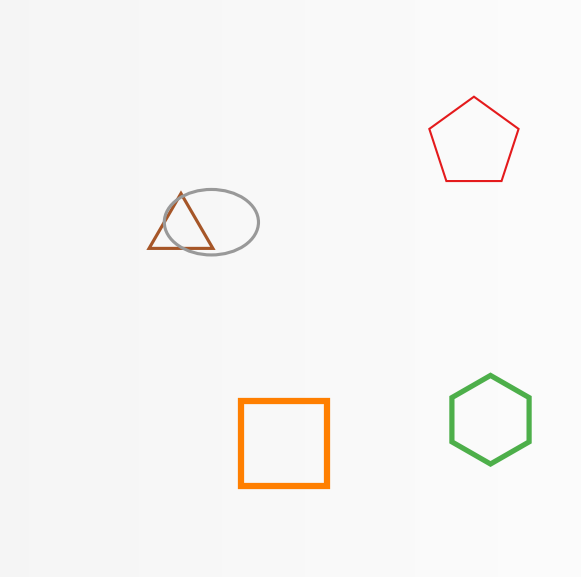[{"shape": "pentagon", "thickness": 1, "radius": 0.4, "center": [0.815, 0.751]}, {"shape": "hexagon", "thickness": 2.5, "radius": 0.38, "center": [0.844, 0.272]}, {"shape": "square", "thickness": 3, "radius": 0.37, "center": [0.488, 0.231]}, {"shape": "triangle", "thickness": 1.5, "radius": 0.32, "center": [0.311, 0.601]}, {"shape": "oval", "thickness": 1.5, "radius": 0.41, "center": [0.364, 0.614]}]